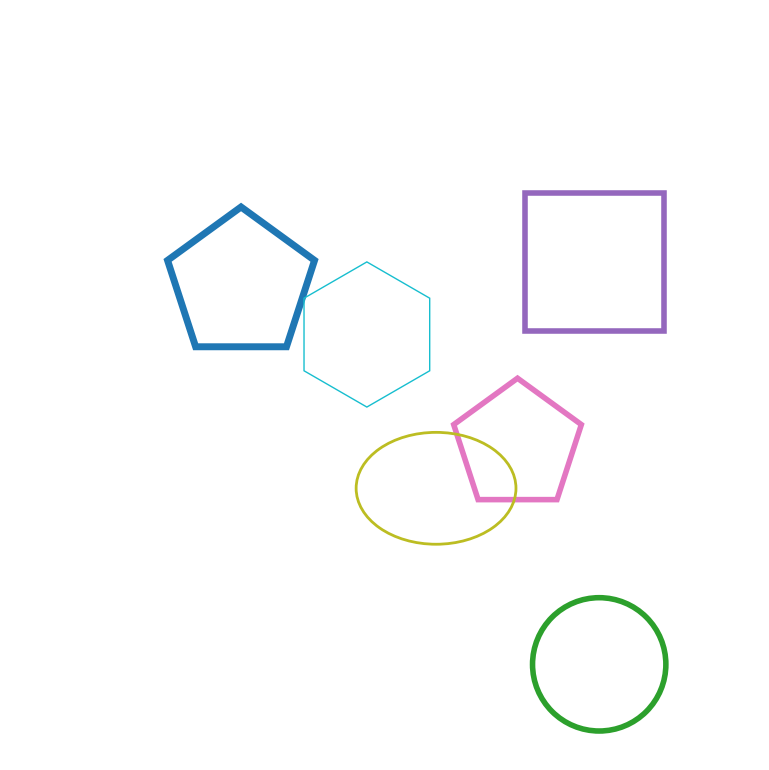[{"shape": "pentagon", "thickness": 2.5, "radius": 0.5, "center": [0.313, 0.631]}, {"shape": "circle", "thickness": 2, "radius": 0.43, "center": [0.778, 0.137]}, {"shape": "square", "thickness": 2, "radius": 0.45, "center": [0.772, 0.66]}, {"shape": "pentagon", "thickness": 2, "radius": 0.44, "center": [0.672, 0.422]}, {"shape": "oval", "thickness": 1, "radius": 0.52, "center": [0.566, 0.366]}, {"shape": "hexagon", "thickness": 0.5, "radius": 0.47, "center": [0.476, 0.566]}]